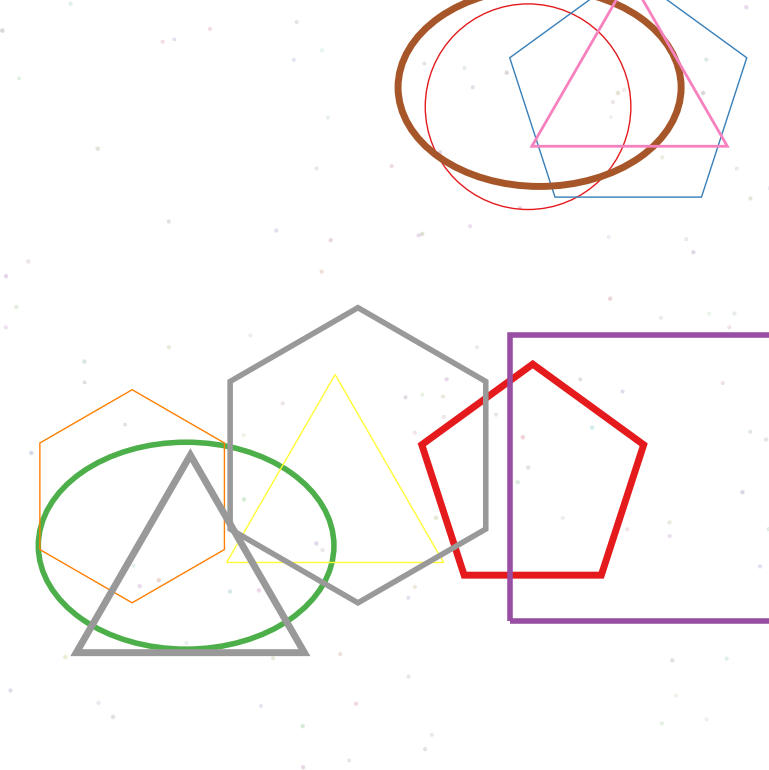[{"shape": "pentagon", "thickness": 2.5, "radius": 0.76, "center": [0.692, 0.376]}, {"shape": "circle", "thickness": 0.5, "radius": 0.67, "center": [0.686, 0.861]}, {"shape": "pentagon", "thickness": 0.5, "radius": 0.81, "center": [0.816, 0.875]}, {"shape": "oval", "thickness": 2, "radius": 0.96, "center": [0.242, 0.291]}, {"shape": "square", "thickness": 2, "radius": 0.93, "center": [0.848, 0.38]}, {"shape": "hexagon", "thickness": 0.5, "radius": 0.69, "center": [0.172, 0.356]}, {"shape": "triangle", "thickness": 0.5, "radius": 0.81, "center": [0.435, 0.351]}, {"shape": "oval", "thickness": 2.5, "radius": 0.92, "center": [0.701, 0.887]}, {"shape": "triangle", "thickness": 1, "radius": 0.73, "center": [0.818, 0.883]}, {"shape": "triangle", "thickness": 2.5, "radius": 0.86, "center": [0.247, 0.238]}, {"shape": "hexagon", "thickness": 2, "radius": 0.96, "center": [0.465, 0.409]}]